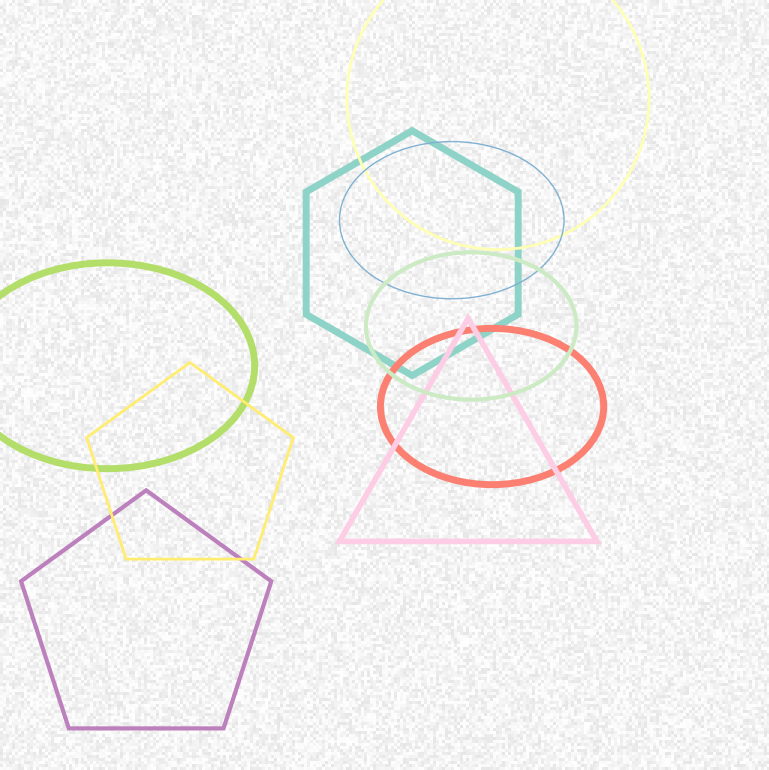[{"shape": "hexagon", "thickness": 2.5, "radius": 0.79, "center": [0.535, 0.671]}, {"shape": "circle", "thickness": 1, "radius": 0.98, "center": [0.647, 0.872]}, {"shape": "oval", "thickness": 2.5, "radius": 0.72, "center": [0.639, 0.472]}, {"shape": "oval", "thickness": 0.5, "radius": 0.73, "center": [0.587, 0.714]}, {"shape": "oval", "thickness": 2.5, "radius": 0.95, "center": [0.14, 0.525]}, {"shape": "triangle", "thickness": 2, "radius": 0.97, "center": [0.608, 0.393]}, {"shape": "pentagon", "thickness": 1.5, "radius": 0.85, "center": [0.19, 0.192]}, {"shape": "oval", "thickness": 1.5, "radius": 0.68, "center": [0.612, 0.577]}, {"shape": "pentagon", "thickness": 1, "radius": 0.71, "center": [0.247, 0.388]}]